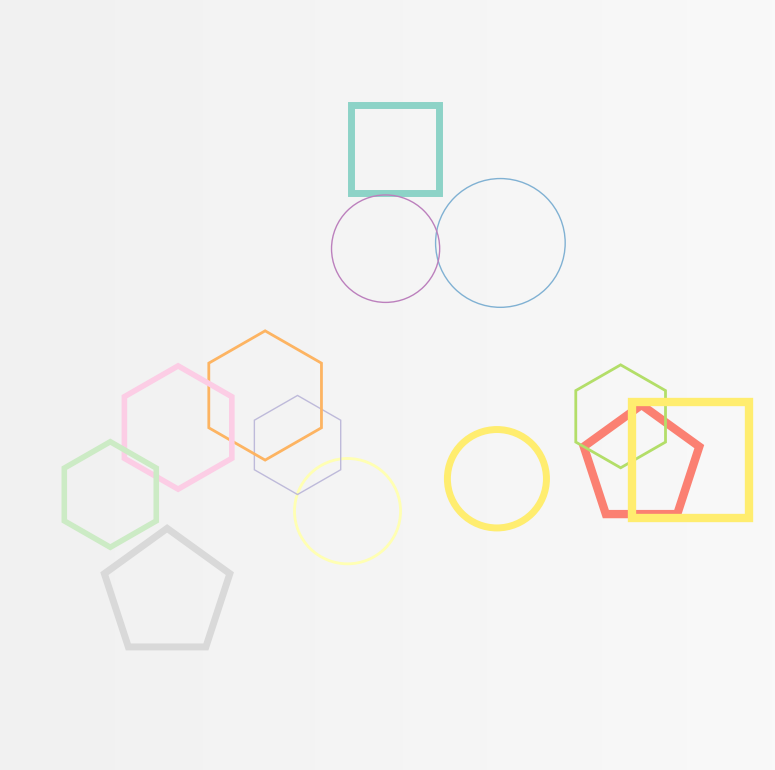[{"shape": "square", "thickness": 2.5, "radius": 0.29, "center": [0.51, 0.807]}, {"shape": "circle", "thickness": 1, "radius": 0.34, "center": [0.448, 0.336]}, {"shape": "hexagon", "thickness": 0.5, "radius": 0.32, "center": [0.384, 0.422]}, {"shape": "pentagon", "thickness": 3, "radius": 0.39, "center": [0.828, 0.396]}, {"shape": "circle", "thickness": 0.5, "radius": 0.42, "center": [0.646, 0.684]}, {"shape": "hexagon", "thickness": 1, "radius": 0.42, "center": [0.342, 0.486]}, {"shape": "hexagon", "thickness": 1, "radius": 0.33, "center": [0.801, 0.459]}, {"shape": "hexagon", "thickness": 2, "radius": 0.4, "center": [0.23, 0.445]}, {"shape": "pentagon", "thickness": 2.5, "radius": 0.43, "center": [0.216, 0.229]}, {"shape": "circle", "thickness": 0.5, "radius": 0.35, "center": [0.498, 0.677]}, {"shape": "hexagon", "thickness": 2, "radius": 0.34, "center": [0.142, 0.358]}, {"shape": "square", "thickness": 3, "radius": 0.37, "center": [0.891, 0.402]}, {"shape": "circle", "thickness": 2.5, "radius": 0.32, "center": [0.641, 0.378]}]